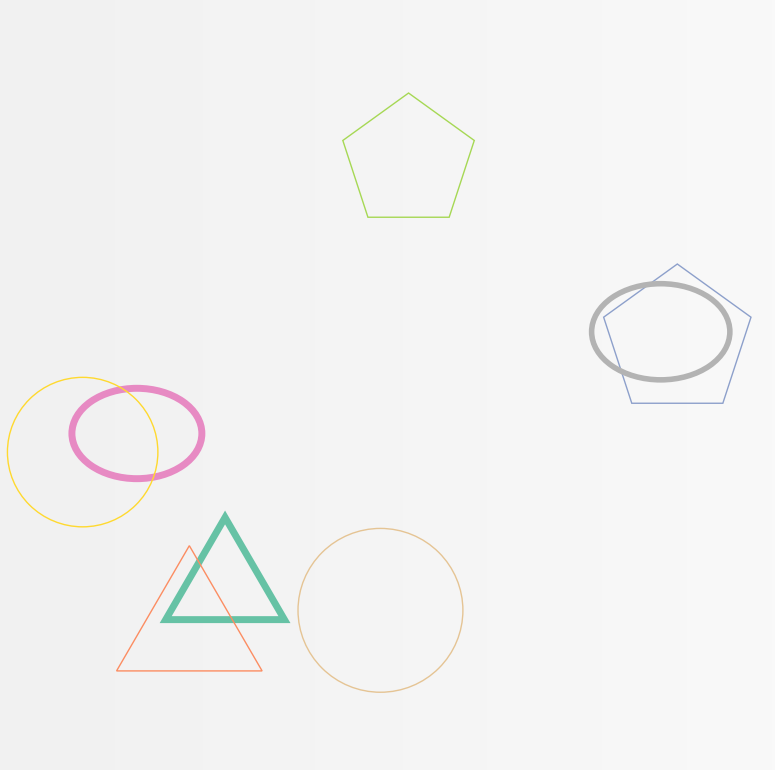[{"shape": "triangle", "thickness": 2.5, "radius": 0.44, "center": [0.29, 0.24]}, {"shape": "triangle", "thickness": 0.5, "radius": 0.54, "center": [0.244, 0.183]}, {"shape": "pentagon", "thickness": 0.5, "radius": 0.5, "center": [0.874, 0.557]}, {"shape": "oval", "thickness": 2.5, "radius": 0.42, "center": [0.177, 0.437]}, {"shape": "pentagon", "thickness": 0.5, "radius": 0.45, "center": [0.527, 0.79]}, {"shape": "circle", "thickness": 0.5, "radius": 0.49, "center": [0.107, 0.413]}, {"shape": "circle", "thickness": 0.5, "radius": 0.53, "center": [0.491, 0.207]}, {"shape": "oval", "thickness": 2, "radius": 0.45, "center": [0.853, 0.569]}]